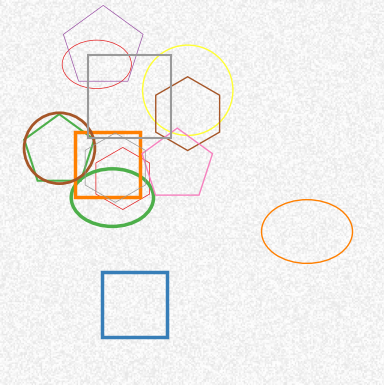[{"shape": "hexagon", "thickness": 0.5, "radius": 0.4, "center": [0.319, 0.536]}, {"shape": "oval", "thickness": 0.5, "radius": 0.45, "center": [0.251, 0.833]}, {"shape": "square", "thickness": 2.5, "radius": 0.43, "center": [0.349, 0.209]}, {"shape": "pentagon", "thickness": 1.5, "radius": 0.48, "center": [0.154, 0.608]}, {"shape": "oval", "thickness": 2.5, "radius": 0.53, "center": [0.292, 0.487]}, {"shape": "pentagon", "thickness": 0.5, "radius": 0.54, "center": [0.268, 0.877]}, {"shape": "oval", "thickness": 1, "radius": 0.59, "center": [0.797, 0.399]}, {"shape": "square", "thickness": 2.5, "radius": 0.42, "center": [0.28, 0.573]}, {"shape": "circle", "thickness": 1, "radius": 0.59, "center": [0.488, 0.766]}, {"shape": "circle", "thickness": 2, "radius": 0.46, "center": [0.155, 0.615]}, {"shape": "hexagon", "thickness": 1, "radius": 0.48, "center": [0.487, 0.705]}, {"shape": "pentagon", "thickness": 1, "radius": 0.48, "center": [0.46, 0.571]}, {"shape": "square", "thickness": 1.5, "radius": 0.54, "center": [0.337, 0.749]}, {"shape": "hexagon", "thickness": 0.5, "radius": 0.45, "center": [0.299, 0.564]}]